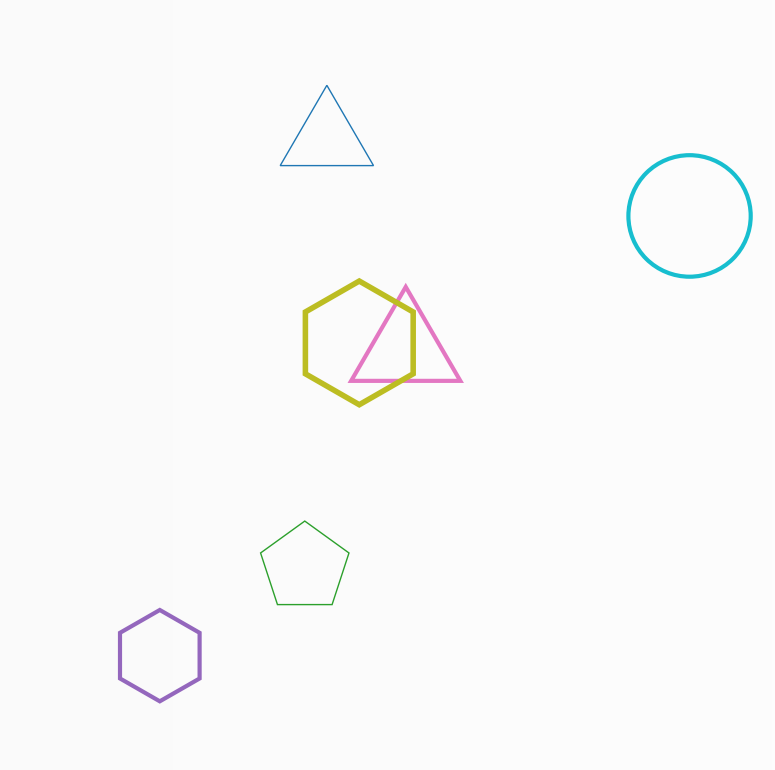[{"shape": "triangle", "thickness": 0.5, "radius": 0.35, "center": [0.422, 0.82]}, {"shape": "pentagon", "thickness": 0.5, "radius": 0.3, "center": [0.393, 0.263]}, {"shape": "hexagon", "thickness": 1.5, "radius": 0.3, "center": [0.206, 0.149]}, {"shape": "triangle", "thickness": 1.5, "radius": 0.41, "center": [0.524, 0.546]}, {"shape": "hexagon", "thickness": 2, "radius": 0.4, "center": [0.464, 0.555]}, {"shape": "circle", "thickness": 1.5, "radius": 0.39, "center": [0.89, 0.72]}]